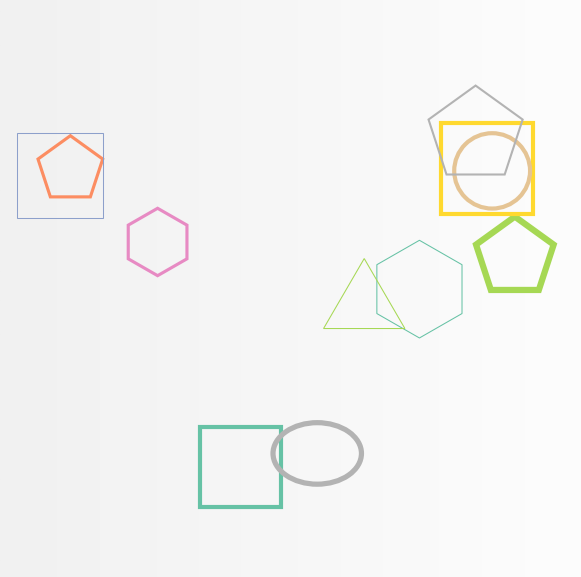[{"shape": "square", "thickness": 2, "radius": 0.35, "center": [0.414, 0.19]}, {"shape": "hexagon", "thickness": 0.5, "radius": 0.42, "center": [0.722, 0.498]}, {"shape": "pentagon", "thickness": 1.5, "radius": 0.29, "center": [0.121, 0.706]}, {"shape": "square", "thickness": 0.5, "radius": 0.37, "center": [0.103, 0.696]}, {"shape": "hexagon", "thickness": 1.5, "radius": 0.29, "center": [0.271, 0.58]}, {"shape": "pentagon", "thickness": 3, "radius": 0.35, "center": [0.886, 0.554]}, {"shape": "triangle", "thickness": 0.5, "radius": 0.4, "center": [0.627, 0.471]}, {"shape": "square", "thickness": 2, "radius": 0.4, "center": [0.838, 0.707]}, {"shape": "circle", "thickness": 2, "radius": 0.33, "center": [0.847, 0.703]}, {"shape": "oval", "thickness": 2.5, "radius": 0.38, "center": [0.546, 0.214]}, {"shape": "pentagon", "thickness": 1, "radius": 0.43, "center": [0.818, 0.766]}]